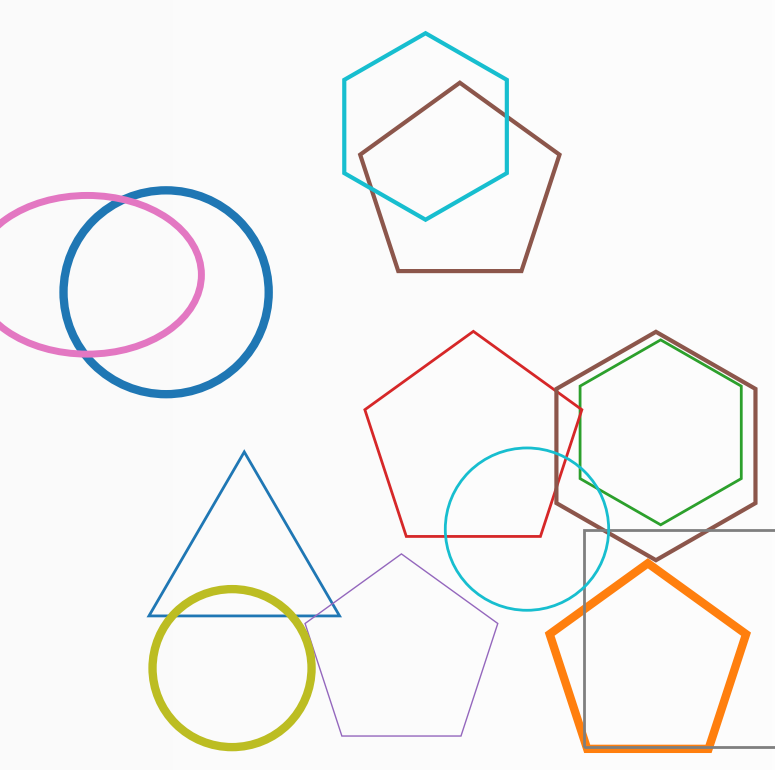[{"shape": "triangle", "thickness": 1, "radius": 0.71, "center": [0.315, 0.271]}, {"shape": "circle", "thickness": 3, "radius": 0.66, "center": [0.214, 0.62]}, {"shape": "pentagon", "thickness": 3, "radius": 0.67, "center": [0.836, 0.135]}, {"shape": "hexagon", "thickness": 1, "radius": 0.6, "center": [0.852, 0.439]}, {"shape": "pentagon", "thickness": 1, "radius": 0.74, "center": [0.611, 0.422]}, {"shape": "pentagon", "thickness": 0.5, "radius": 0.65, "center": [0.518, 0.15]}, {"shape": "hexagon", "thickness": 1.5, "radius": 0.74, "center": [0.846, 0.421]}, {"shape": "pentagon", "thickness": 1.5, "radius": 0.68, "center": [0.593, 0.757]}, {"shape": "oval", "thickness": 2.5, "radius": 0.74, "center": [0.113, 0.643]}, {"shape": "square", "thickness": 1, "radius": 0.7, "center": [0.894, 0.171]}, {"shape": "circle", "thickness": 3, "radius": 0.51, "center": [0.299, 0.132]}, {"shape": "circle", "thickness": 1, "radius": 0.53, "center": [0.68, 0.313]}, {"shape": "hexagon", "thickness": 1.5, "radius": 0.61, "center": [0.549, 0.836]}]